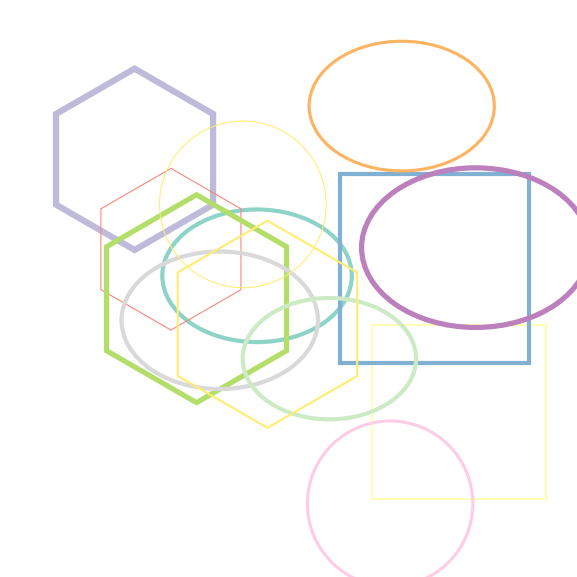[{"shape": "oval", "thickness": 2, "radius": 0.82, "center": [0.445, 0.522]}, {"shape": "square", "thickness": 1, "radius": 0.75, "center": [0.795, 0.285]}, {"shape": "hexagon", "thickness": 3, "radius": 0.79, "center": [0.233, 0.723]}, {"shape": "hexagon", "thickness": 0.5, "radius": 0.7, "center": [0.296, 0.568]}, {"shape": "square", "thickness": 2, "radius": 0.81, "center": [0.752, 0.534]}, {"shape": "oval", "thickness": 1.5, "radius": 0.8, "center": [0.696, 0.815]}, {"shape": "hexagon", "thickness": 2.5, "radius": 0.9, "center": [0.34, 0.482]}, {"shape": "circle", "thickness": 1.5, "radius": 0.72, "center": [0.676, 0.127]}, {"shape": "oval", "thickness": 2, "radius": 0.85, "center": [0.381, 0.445]}, {"shape": "oval", "thickness": 2.5, "radius": 0.99, "center": [0.824, 0.57]}, {"shape": "oval", "thickness": 2, "radius": 0.75, "center": [0.57, 0.378]}, {"shape": "hexagon", "thickness": 1, "radius": 0.9, "center": [0.463, 0.438]}, {"shape": "circle", "thickness": 0.5, "radius": 0.72, "center": [0.421, 0.645]}]